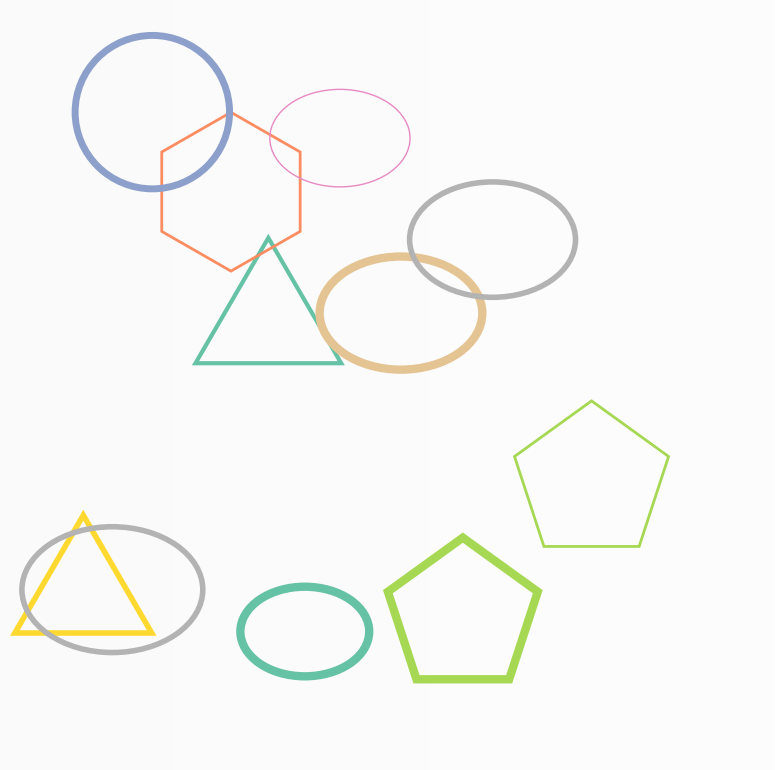[{"shape": "triangle", "thickness": 1.5, "radius": 0.54, "center": [0.346, 0.583]}, {"shape": "oval", "thickness": 3, "radius": 0.42, "center": [0.393, 0.18]}, {"shape": "hexagon", "thickness": 1, "radius": 0.52, "center": [0.298, 0.751]}, {"shape": "circle", "thickness": 2.5, "radius": 0.5, "center": [0.197, 0.854]}, {"shape": "oval", "thickness": 0.5, "radius": 0.45, "center": [0.439, 0.821]}, {"shape": "pentagon", "thickness": 3, "radius": 0.51, "center": [0.597, 0.2]}, {"shape": "pentagon", "thickness": 1, "radius": 0.52, "center": [0.763, 0.375]}, {"shape": "triangle", "thickness": 2, "radius": 0.51, "center": [0.107, 0.229]}, {"shape": "oval", "thickness": 3, "radius": 0.52, "center": [0.517, 0.593]}, {"shape": "oval", "thickness": 2, "radius": 0.58, "center": [0.145, 0.234]}, {"shape": "oval", "thickness": 2, "radius": 0.54, "center": [0.636, 0.689]}]